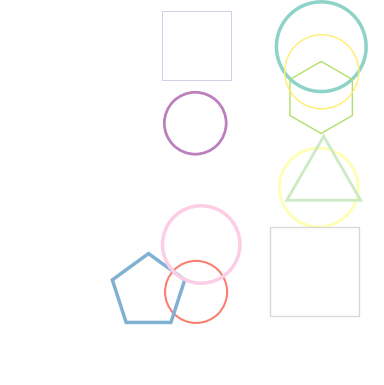[{"shape": "circle", "thickness": 2.5, "radius": 0.58, "center": [0.834, 0.879]}, {"shape": "circle", "thickness": 2, "radius": 0.51, "center": [0.828, 0.513]}, {"shape": "square", "thickness": 0.5, "radius": 0.44, "center": [0.511, 0.882]}, {"shape": "circle", "thickness": 1.5, "radius": 0.4, "center": [0.509, 0.242]}, {"shape": "pentagon", "thickness": 2.5, "radius": 0.49, "center": [0.386, 0.242]}, {"shape": "hexagon", "thickness": 1, "radius": 0.47, "center": [0.834, 0.747]}, {"shape": "circle", "thickness": 2.5, "radius": 0.5, "center": [0.523, 0.365]}, {"shape": "square", "thickness": 1, "radius": 0.58, "center": [0.816, 0.294]}, {"shape": "circle", "thickness": 2, "radius": 0.4, "center": [0.507, 0.68]}, {"shape": "triangle", "thickness": 2, "radius": 0.55, "center": [0.841, 0.535]}, {"shape": "circle", "thickness": 1, "radius": 0.48, "center": [0.836, 0.814]}]